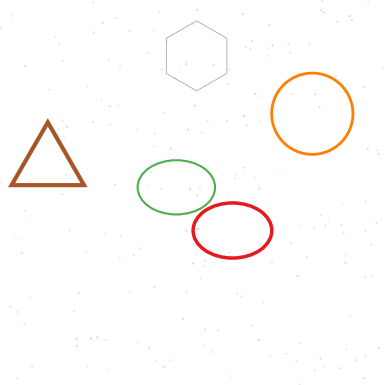[{"shape": "oval", "thickness": 2.5, "radius": 0.51, "center": [0.604, 0.401]}, {"shape": "oval", "thickness": 1.5, "radius": 0.5, "center": [0.458, 0.513]}, {"shape": "circle", "thickness": 2, "radius": 0.53, "center": [0.811, 0.705]}, {"shape": "triangle", "thickness": 3, "radius": 0.54, "center": [0.124, 0.573]}, {"shape": "hexagon", "thickness": 0.5, "radius": 0.45, "center": [0.511, 0.855]}]